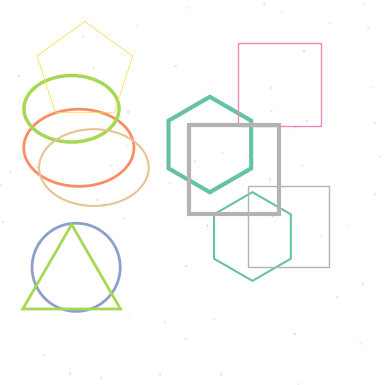[{"shape": "hexagon", "thickness": 3, "radius": 0.62, "center": [0.545, 0.625]}, {"shape": "hexagon", "thickness": 1.5, "radius": 0.58, "center": [0.656, 0.386]}, {"shape": "oval", "thickness": 2, "radius": 0.72, "center": [0.205, 0.616]}, {"shape": "circle", "thickness": 2, "radius": 0.57, "center": [0.198, 0.306]}, {"shape": "square", "thickness": 1, "radius": 0.54, "center": [0.725, 0.781]}, {"shape": "oval", "thickness": 2.5, "radius": 0.62, "center": [0.186, 0.718]}, {"shape": "triangle", "thickness": 2, "radius": 0.73, "center": [0.186, 0.271]}, {"shape": "pentagon", "thickness": 0.5, "radius": 0.65, "center": [0.22, 0.814]}, {"shape": "oval", "thickness": 1.5, "radius": 0.71, "center": [0.244, 0.565]}, {"shape": "square", "thickness": 3, "radius": 0.58, "center": [0.609, 0.56]}, {"shape": "square", "thickness": 1, "radius": 0.53, "center": [0.75, 0.412]}]